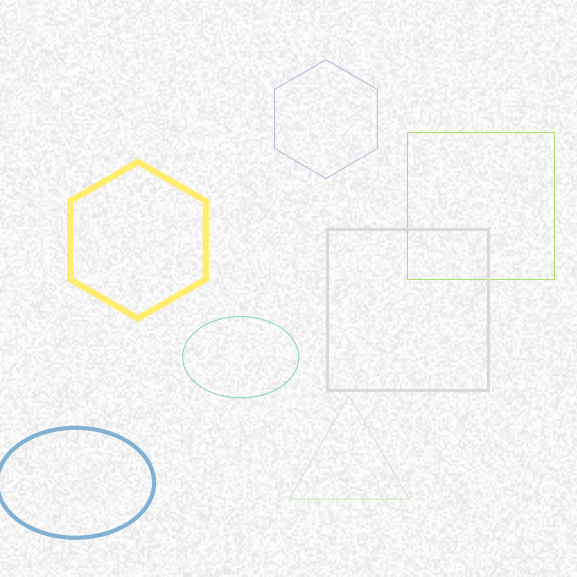[{"shape": "oval", "thickness": 0.5, "radius": 0.5, "center": [0.417, 0.381]}, {"shape": "hexagon", "thickness": 0.5, "radius": 0.51, "center": [0.564, 0.793]}, {"shape": "oval", "thickness": 2, "radius": 0.68, "center": [0.131, 0.163]}, {"shape": "square", "thickness": 0.5, "radius": 0.64, "center": [0.832, 0.644]}, {"shape": "square", "thickness": 1.5, "radius": 0.69, "center": [0.705, 0.463]}, {"shape": "triangle", "thickness": 0.5, "radius": 0.6, "center": [0.605, 0.195]}, {"shape": "hexagon", "thickness": 3, "radius": 0.68, "center": [0.239, 0.583]}]